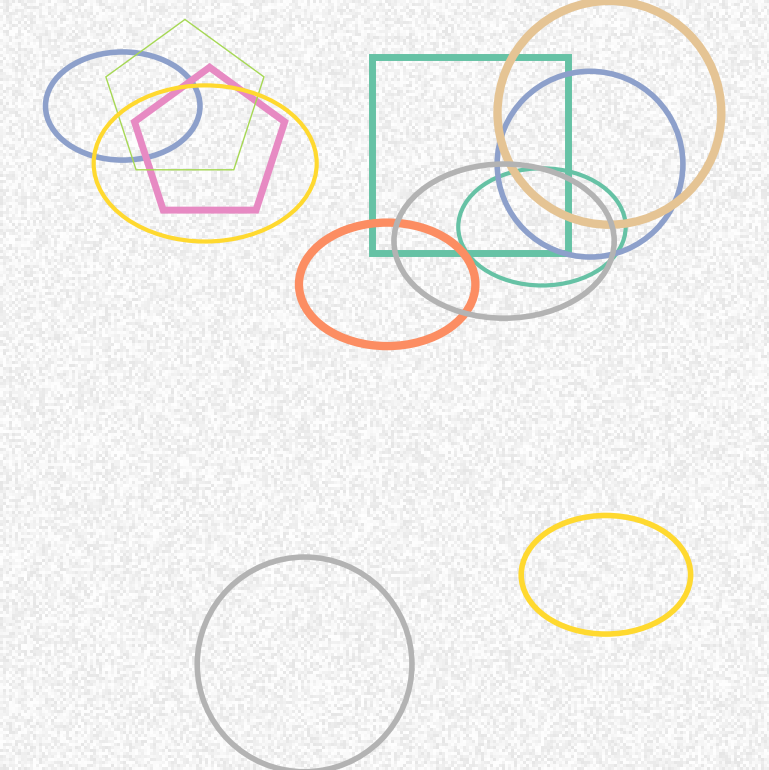[{"shape": "square", "thickness": 2.5, "radius": 0.64, "center": [0.61, 0.799]}, {"shape": "oval", "thickness": 1.5, "radius": 0.54, "center": [0.704, 0.705]}, {"shape": "oval", "thickness": 3, "radius": 0.57, "center": [0.503, 0.631]}, {"shape": "oval", "thickness": 2, "radius": 0.5, "center": [0.159, 0.862]}, {"shape": "circle", "thickness": 2, "radius": 0.6, "center": [0.766, 0.787]}, {"shape": "pentagon", "thickness": 2.5, "radius": 0.51, "center": [0.272, 0.81]}, {"shape": "pentagon", "thickness": 0.5, "radius": 0.54, "center": [0.24, 0.867]}, {"shape": "oval", "thickness": 2, "radius": 0.55, "center": [0.787, 0.254]}, {"shape": "oval", "thickness": 1.5, "radius": 0.72, "center": [0.266, 0.788]}, {"shape": "circle", "thickness": 3, "radius": 0.73, "center": [0.791, 0.853]}, {"shape": "circle", "thickness": 2, "radius": 0.7, "center": [0.396, 0.137]}, {"shape": "oval", "thickness": 2, "radius": 0.72, "center": [0.655, 0.687]}]